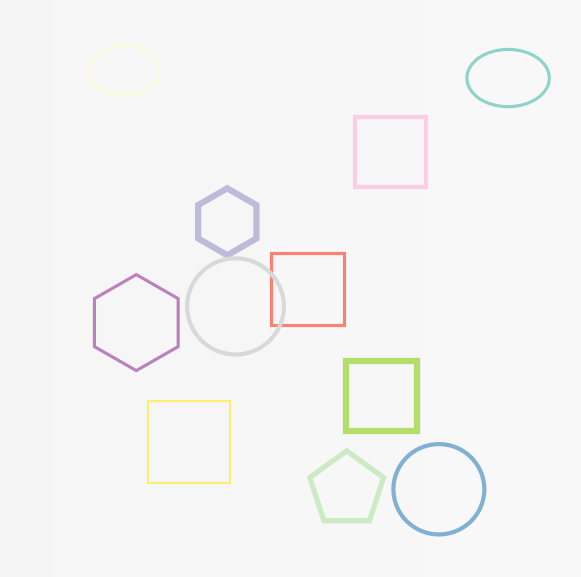[{"shape": "oval", "thickness": 1.5, "radius": 0.35, "center": [0.874, 0.864]}, {"shape": "oval", "thickness": 0.5, "radius": 0.3, "center": [0.214, 0.877]}, {"shape": "hexagon", "thickness": 3, "radius": 0.29, "center": [0.391, 0.615]}, {"shape": "square", "thickness": 1.5, "radius": 0.31, "center": [0.529, 0.499]}, {"shape": "circle", "thickness": 2, "radius": 0.39, "center": [0.755, 0.152]}, {"shape": "square", "thickness": 3, "radius": 0.3, "center": [0.656, 0.314]}, {"shape": "square", "thickness": 2, "radius": 0.3, "center": [0.672, 0.736]}, {"shape": "circle", "thickness": 2, "radius": 0.42, "center": [0.405, 0.469]}, {"shape": "hexagon", "thickness": 1.5, "radius": 0.42, "center": [0.235, 0.44]}, {"shape": "pentagon", "thickness": 2.5, "radius": 0.33, "center": [0.596, 0.152]}, {"shape": "square", "thickness": 1, "radius": 0.35, "center": [0.326, 0.234]}]